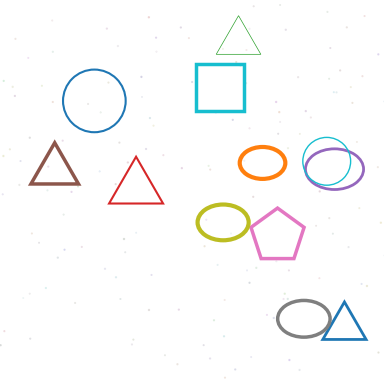[{"shape": "circle", "thickness": 1.5, "radius": 0.41, "center": [0.245, 0.738]}, {"shape": "triangle", "thickness": 2, "radius": 0.32, "center": [0.895, 0.151]}, {"shape": "oval", "thickness": 3, "radius": 0.3, "center": [0.682, 0.577]}, {"shape": "triangle", "thickness": 0.5, "radius": 0.33, "center": [0.62, 0.892]}, {"shape": "triangle", "thickness": 1.5, "radius": 0.4, "center": [0.353, 0.512]}, {"shape": "oval", "thickness": 2, "radius": 0.38, "center": [0.869, 0.561]}, {"shape": "triangle", "thickness": 2.5, "radius": 0.36, "center": [0.142, 0.558]}, {"shape": "pentagon", "thickness": 2.5, "radius": 0.36, "center": [0.721, 0.387]}, {"shape": "oval", "thickness": 2.5, "radius": 0.34, "center": [0.789, 0.172]}, {"shape": "oval", "thickness": 3, "radius": 0.33, "center": [0.58, 0.422]}, {"shape": "circle", "thickness": 1, "radius": 0.31, "center": [0.849, 0.581]}, {"shape": "square", "thickness": 2.5, "radius": 0.31, "center": [0.572, 0.773]}]